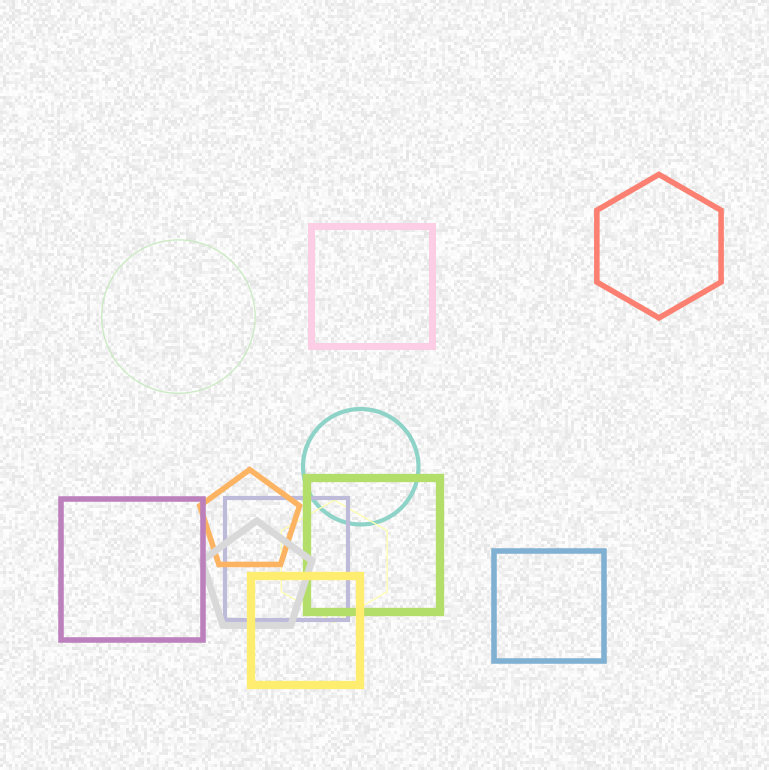[{"shape": "circle", "thickness": 1.5, "radius": 0.37, "center": [0.469, 0.394]}, {"shape": "hexagon", "thickness": 0.5, "radius": 0.4, "center": [0.434, 0.271]}, {"shape": "square", "thickness": 1.5, "radius": 0.4, "center": [0.372, 0.274]}, {"shape": "hexagon", "thickness": 2, "radius": 0.47, "center": [0.856, 0.68]}, {"shape": "square", "thickness": 2, "radius": 0.36, "center": [0.713, 0.213]}, {"shape": "pentagon", "thickness": 2, "radius": 0.34, "center": [0.324, 0.322]}, {"shape": "square", "thickness": 3, "radius": 0.43, "center": [0.485, 0.292]}, {"shape": "square", "thickness": 2.5, "radius": 0.39, "center": [0.482, 0.629]}, {"shape": "pentagon", "thickness": 2.5, "radius": 0.38, "center": [0.334, 0.249]}, {"shape": "square", "thickness": 2, "radius": 0.46, "center": [0.172, 0.26]}, {"shape": "circle", "thickness": 0.5, "radius": 0.5, "center": [0.232, 0.589]}, {"shape": "square", "thickness": 3, "radius": 0.35, "center": [0.397, 0.181]}]